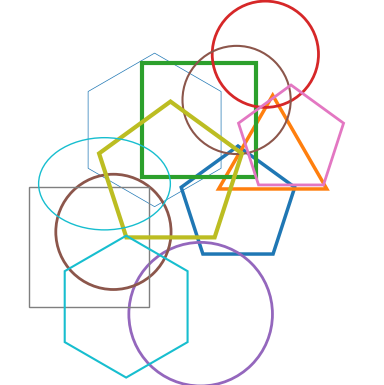[{"shape": "pentagon", "thickness": 2.5, "radius": 0.78, "center": [0.618, 0.466]}, {"shape": "hexagon", "thickness": 0.5, "radius": 1.0, "center": [0.402, 0.663]}, {"shape": "triangle", "thickness": 2.5, "radius": 0.81, "center": [0.708, 0.59]}, {"shape": "square", "thickness": 3, "radius": 0.74, "center": [0.517, 0.689]}, {"shape": "circle", "thickness": 2, "radius": 0.69, "center": [0.689, 0.859]}, {"shape": "circle", "thickness": 2, "radius": 0.93, "center": [0.521, 0.184]}, {"shape": "circle", "thickness": 1.5, "radius": 0.7, "center": [0.615, 0.74]}, {"shape": "circle", "thickness": 2, "radius": 0.75, "center": [0.295, 0.398]}, {"shape": "pentagon", "thickness": 2, "radius": 0.72, "center": [0.756, 0.636]}, {"shape": "square", "thickness": 1, "radius": 0.78, "center": [0.232, 0.358]}, {"shape": "pentagon", "thickness": 3, "radius": 0.98, "center": [0.443, 0.541]}, {"shape": "oval", "thickness": 1, "radius": 0.86, "center": [0.271, 0.523]}, {"shape": "hexagon", "thickness": 1.5, "radius": 0.92, "center": [0.328, 0.204]}]